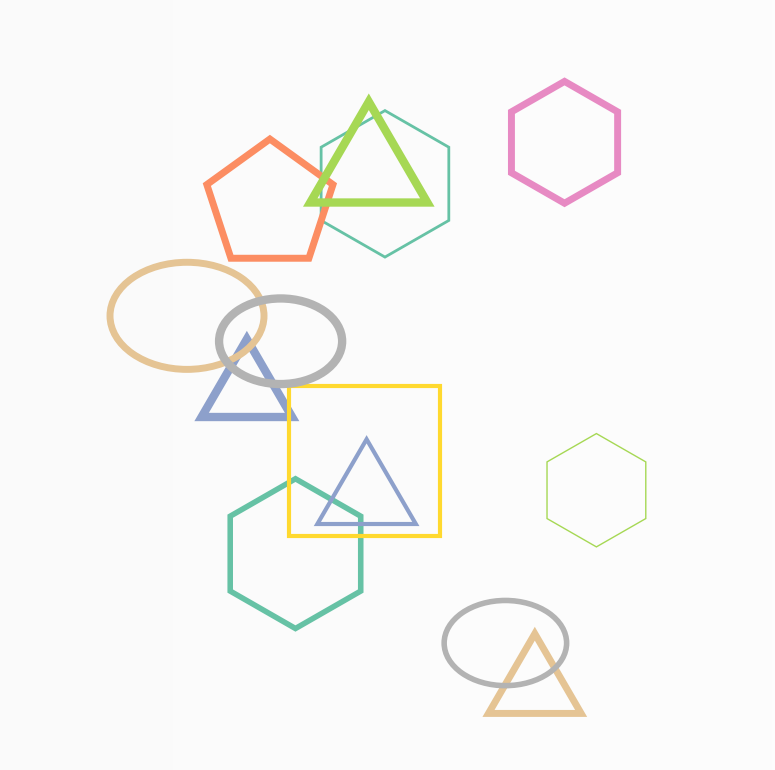[{"shape": "hexagon", "thickness": 2, "radius": 0.49, "center": [0.381, 0.281]}, {"shape": "hexagon", "thickness": 1, "radius": 0.48, "center": [0.497, 0.761]}, {"shape": "pentagon", "thickness": 2.5, "radius": 0.43, "center": [0.348, 0.734]}, {"shape": "triangle", "thickness": 1.5, "radius": 0.37, "center": [0.473, 0.356]}, {"shape": "triangle", "thickness": 3, "radius": 0.34, "center": [0.319, 0.492]}, {"shape": "hexagon", "thickness": 2.5, "radius": 0.4, "center": [0.728, 0.815]}, {"shape": "triangle", "thickness": 3, "radius": 0.44, "center": [0.476, 0.781]}, {"shape": "hexagon", "thickness": 0.5, "radius": 0.37, "center": [0.77, 0.363]}, {"shape": "square", "thickness": 1.5, "radius": 0.49, "center": [0.47, 0.401]}, {"shape": "triangle", "thickness": 2.5, "radius": 0.35, "center": [0.69, 0.108]}, {"shape": "oval", "thickness": 2.5, "radius": 0.5, "center": [0.241, 0.59]}, {"shape": "oval", "thickness": 3, "radius": 0.4, "center": [0.362, 0.557]}, {"shape": "oval", "thickness": 2, "radius": 0.4, "center": [0.652, 0.165]}]